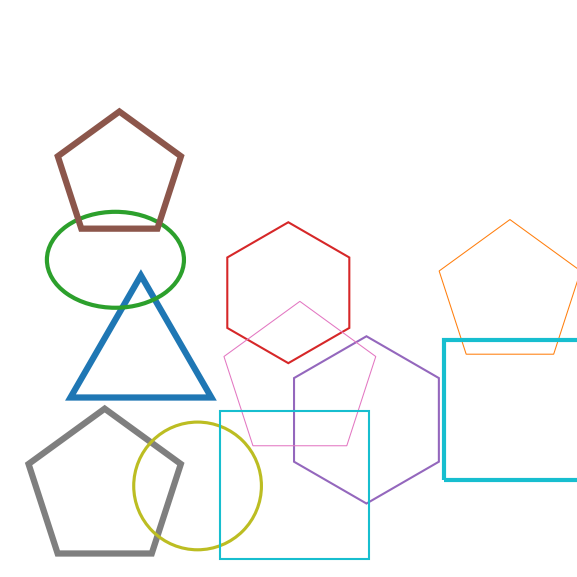[{"shape": "triangle", "thickness": 3, "radius": 0.7, "center": [0.244, 0.381]}, {"shape": "pentagon", "thickness": 0.5, "radius": 0.64, "center": [0.883, 0.49]}, {"shape": "oval", "thickness": 2, "radius": 0.59, "center": [0.2, 0.549]}, {"shape": "hexagon", "thickness": 1, "radius": 0.61, "center": [0.499, 0.492]}, {"shape": "hexagon", "thickness": 1, "radius": 0.72, "center": [0.635, 0.272]}, {"shape": "pentagon", "thickness": 3, "radius": 0.56, "center": [0.207, 0.694]}, {"shape": "pentagon", "thickness": 0.5, "radius": 0.69, "center": [0.519, 0.339]}, {"shape": "pentagon", "thickness": 3, "radius": 0.69, "center": [0.181, 0.153]}, {"shape": "circle", "thickness": 1.5, "radius": 0.55, "center": [0.342, 0.158]}, {"shape": "square", "thickness": 2, "radius": 0.61, "center": [0.89, 0.289]}, {"shape": "square", "thickness": 1, "radius": 0.64, "center": [0.51, 0.159]}]